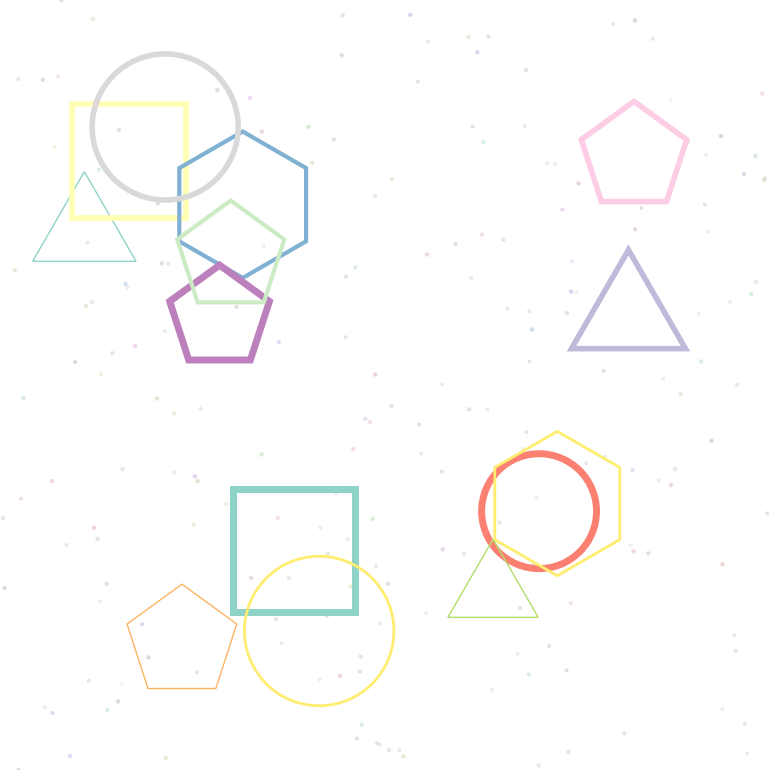[{"shape": "square", "thickness": 2.5, "radius": 0.4, "center": [0.382, 0.285]}, {"shape": "triangle", "thickness": 0.5, "radius": 0.39, "center": [0.11, 0.699]}, {"shape": "square", "thickness": 2, "radius": 0.37, "center": [0.168, 0.791]}, {"shape": "triangle", "thickness": 2, "radius": 0.43, "center": [0.816, 0.59]}, {"shape": "circle", "thickness": 2.5, "radius": 0.37, "center": [0.7, 0.336]}, {"shape": "hexagon", "thickness": 1.5, "radius": 0.48, "center": [0.315, 0.734]}, {"shape": "pentagon", "thickness": 0.5, "radius": 0.37, "center": [0.236, 0.166]}, {"shape": "triangle", "thickness": 0.5, "radius": 0.34, "center": [0.64, 0.232]}, {"shape": "pentagon", "thickness": 2, "radius": 0.36, "center": [0.823, 0.796]}, {"shape": "circle", "thickness": 2, "radius": 0.47, "center": [0.214, 0.835]}, {"shape": "pentagon", "thickness": 2.5, "radius": 0.34, "center": [0.285, 0.588]}, {"shape": "pentagon", "thickness": 1.5, "radius": 0.37, "center": [0.3, 0.666]}, {"shape": "circle", "thickness": 1, "radius": 0.49, "center": [0.414, 0.181]}, {"shape": "hexagon", "thickness": 1, "radius": 0.47, "center": [0.724, 0.346]}]